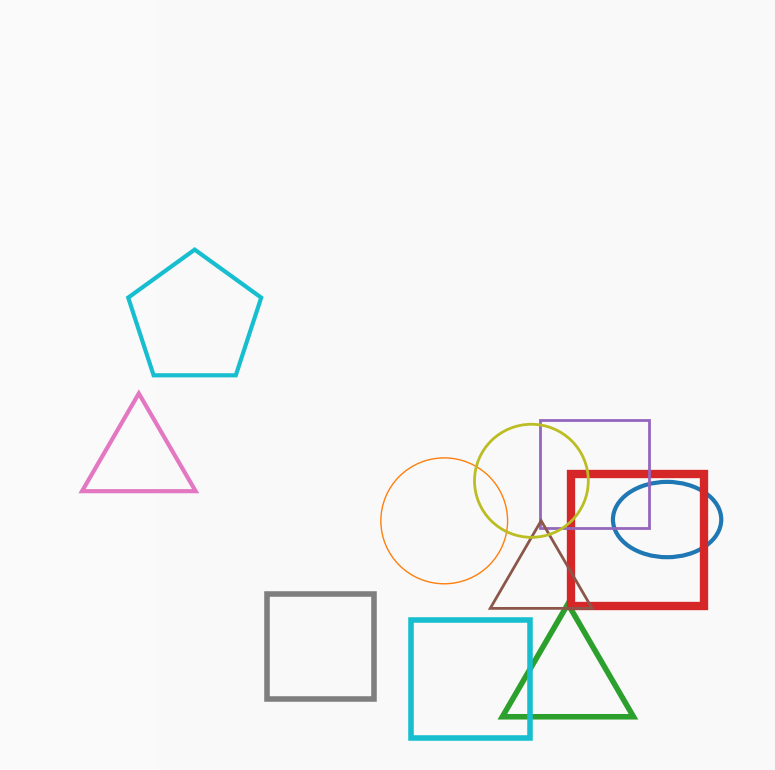[{"shape": "oval", "thickness": 1.5, "radius": 0.35, "center": [0.861, 0.325]}, {"shape": "circle", "thickness": 0.5, "radius": 0.41, "center": [0.573, 0.324]}, {"shape": "triangle", "thickness": 2, "radius": 0.49, "center": [0.733, 0.118]}, {"shape": "square", "thickness": 3, "radius": 0.43, "center": [0.822, 0.299]}, {"shape": "square", "thickness": 1, "radius": 0.35, "center": [0.767, 0.384]}, {"shape": "triangle", "thickness": 1, "radius": 0.38, "center": [0.698, 0.248]}, {"shape": "triangle", "thickness": 1.5, "radius": 0.42, "center": [0.179, 0.404]}, {"shape": "square", "thickness": 2, "radius": 0.34, "center": [0.414, 0.16]}, {"shape": "circle", "thickness": 1, "radius": 0.37, "center": [0.686, 0.376]}, {"shape": "pentagon", "thickness": 1.5, "radius": 0.45, "center": [0.251, 0.586]}, {"shape": "square", "thickness": 2, "radius": 0.38, "center": [0.607, 0.118]}]